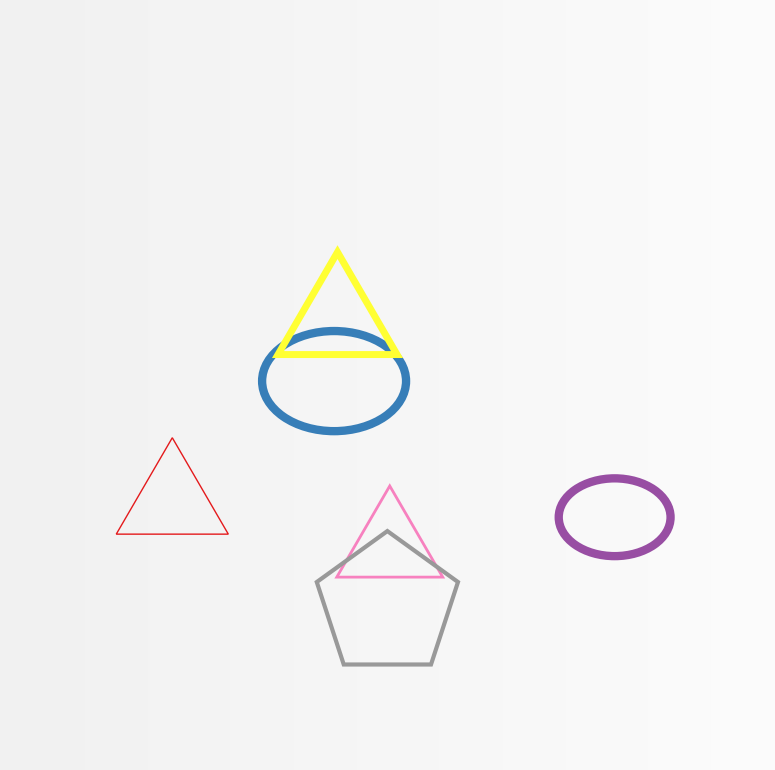[{"shape": "triangle", "thickness": 0.5, "radius": 0.42, "center": [0.222, 0.348]}, {"shape": "oval", "thickness": 3, "radius": 0.46, "center": [0.431, 0.505]}, {"shape": "oval", "thickness": 3, "radius": 0.36, "center": [0.793, 0.328]}, {"shape": "triangle", "thickness": 2.5, "radius": 0.44, "center": [0.436, 0.584]}, {"shape": "triangle", "thickness": 1, "radius": 0.39, "center": [0.503, 0.29]}, {"shape": "pentagon", "thickness": 1.5, "radius": 0.48, "center": [0.5, 0.215]}]